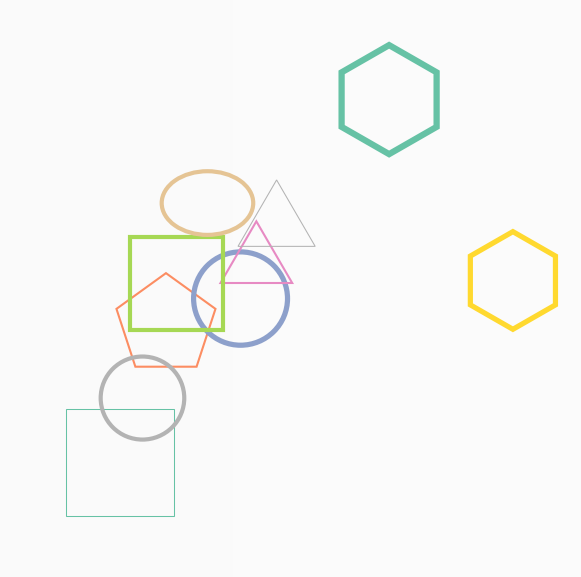[{"shape": "square", "thickness": 0.5, "radius": 0.47, "center": [0.206, 0.198]}, {"shape": "hexagon", "thickness": 3, "radius": 0.47, "center": [0.669, 0.827]}, {"shape": "pentagon", "thickness": 1, "radius": 0.45, "center": [0.286, 0.437]}, {"shape": "circle", "thickness": 2.5, "radius": 0.4, "center": [0.414, 0.482]}, {"shape": "triangle", "thickness": 1, "radius": 0.36, "center": [0.441, 0.545]}, {"shape": "square", "thickness": 2, "radius": 0.4, "center": [0.304, 0.509]}, {"shape": "hexagon", "thickness": 2.5, "radius": 0.42, "center": [0.882, 0.513]}, {"shape": "oval", "thickness": 2, "radius": 0.39, "center": [0.357, 0.648]}, {"shape": "triangle", "thickness": 0.5, "radius": 0.38, "center": [0.476, 0.611]}, {"shape": "circle", "thickness": 2, "radius": 0.36, "center": [0.245, 0.31]}]